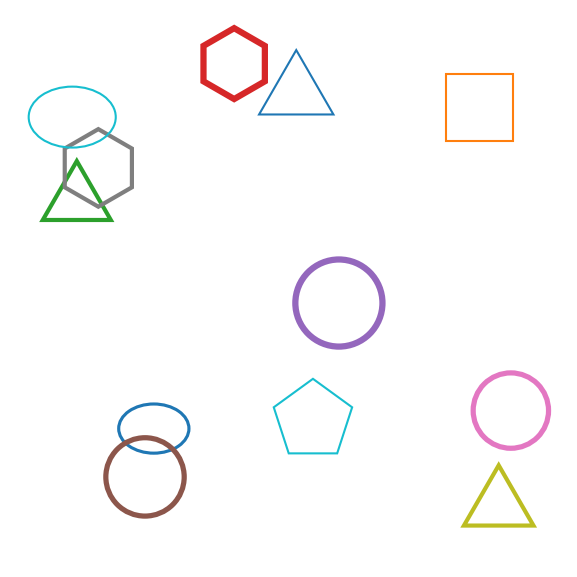[{"shape": "oval", "thickness": 1.5, "radius": 0.3, "center": [0.266, 0.257]}, {"shape": "triangle", "thickness": 1, "radius": 0.37, "center": [0.513, 0.838]}, {"shape": "square", "thickness": 1, "radius": 0.29, "center": [0.83, 0.813]}, {"shape": "triangle", "thickness": 2, "radius": 0.34, "center": [0.133, 0.652]}, {"shape": "hexagon", "thickness": 3, "radius": 0.31, "center": [0.405, 0.889]}, {"shape": "circle", "thickness": 3, "radius": 0.38, "center": [0.587, 0.474]}, {"shape": "circle", "thickness": 2.5, "radius": 0.34, "center": [0.251, 0.173]}, {"shape": "circle", "thickness": 2.5, "radius": 0.33, "center": [0.885, 0.288]}, {"shape": "hexagon", "thickness": 2, "radius": 0.34, "center": [0.17, 0.708]}, {"shape": "triangle", "thickness": 2, "radius": 0.35, "center": [0.864, 0.124]}, {"shape": "oval", "thickness": 1, "radius": 0.38, "center": [0.125, 0.796]}, {"shape": "pentagon", "thickness": 1, "radius": 0.36, "center": [0.542, 0.272]}]